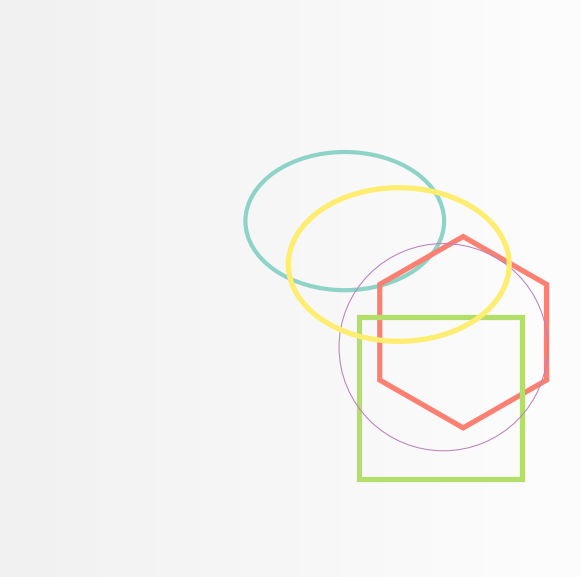[{"shape": "oval", "thickness": 2, "radius": 0.85, "center": [0.593, 0.616]}, {"shape": "hexagon", "thickness": 2.5, "radius": 0.83, "center": [0.797, 0.424]}, {"shape": "square", "thickness": 2.5, "radius": 0.7, "center": [0.757, 0.31]}, {"shape": "circle", "thickness": 0.5, "radius": 0.9, "center": [0.763, 0.398]}, {"shape": "oval", "thickness": 2.5, "radius": 0.95, "center": [0.686, 0.541]}]